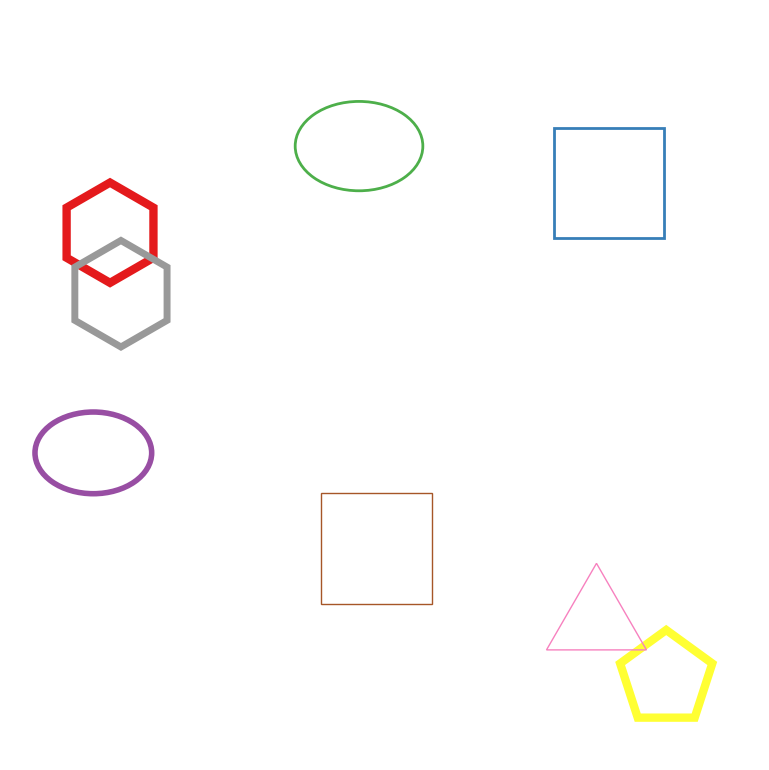[{"shape": "hexagon", "thickness": 3, "radius": 0.33, "center": [0.143, 0.698]}, {"shape": "square", "thickness": 1, "radius": 0.36, "center": [0.79, 0.762]}, {"shape": "oval", "thickness": 1, "radius": 0.41, "center": [0.466, 0.81]}, {"shape": "oval", "thickness": 2, "radius": 0.38, "center": [0.121, 0.412]}, {"shape": "pentagon", "thickness": 3, "radius": 0.31, "center": [0.865, 0.119]}, {"shape": "square", "thickness": 0.5, "radius": 0.36, "center": [0.489, 0.288]}, {"shape": "triangle", "thickness": 0.5, "radius": 0.37, "center": [0.775, 0.193]}, {"shape": "hexagon", "thickness": 2.5, "radius": 0.35, "center": [0.157, 0.619]}]